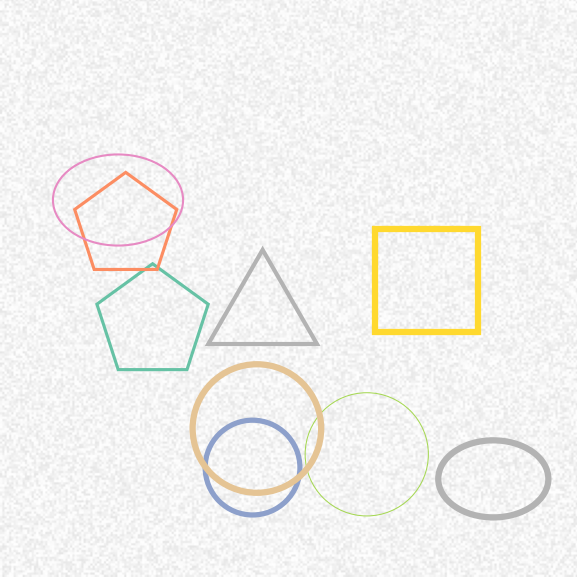[{"shape": "pentagon", "thickness": 1.5, "radius": 0.51, "center": [0.264, 0.441]}, {"shape": "pentagon", "thickness": 1.5, "radius": 0.46, "center": [0.218, 0.608]}, {"shape": "circle", "thickness": 2.5, "radius": 0.41, "center": [0.437, 0.189]}, {"shape": "oval", "thickness": 1, "radius": 0.56, "center": [0.204, 0.653]}, {"shape": "circle", "thickness": 0.5, "radius": 0.53, "center": [0.635, 0.212]}, {"shape": "square", "thickness": 3, "radius": 0.45, "center": [0.738, 0.514]}, {"shape": "circle", "thickness": 3, "radius": 0.56, "center": [0.445, 0.257]}, {"shape": "oval", "thickness": 3, "radius": 0.48, "center": [0.854, 0.17]}, {"shape": "triangle", "thickness": 2, "radius": 0.54, "center": [0.455, 0.458]}]